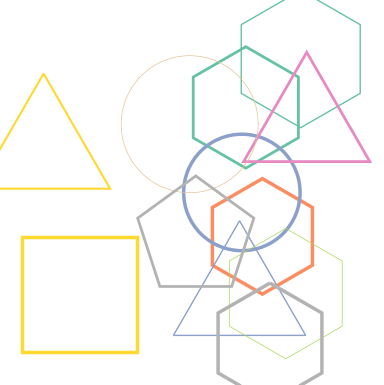[{"shape": "hexagon", "thickness": 1, "radius": 0.89, "center": [0.781, 0.847]}, {"shape": "hexagon", "thickness": 2, "radius": 0.79, "center": [0.638, 0.721]}, {"shape": "hexagon", "thickness": 2.5, "radius": 0.75, "center": [0.682, 0.386]}, {"shape": "circle", "thickness": 2.5, "radius": 0.76, "center": [0.628, 0.5]}, {"shape": "triangle", "thickness": 1, "radius": 0.99, "center": [0.622, 0.228]}, {"shape": "triangle", "thickness": 2, "radius": 0.95, "center": [0.797, 0.675]}, {"shape": "hexagon", "thickness": 0.5, "radius": 0.85, "center": [0.742, 0.237]}, {"shape": "triangle", "thickness": 1.5, "radius": 1.0, "center": [0.113, 0.61]}, {"shape": "square", "thickness": 2.5, "radius": 0.75, "center": [0.205, 0.236]}, {"shape": "circle", "thickness": 0.5, "radius": 0.89, "center": [0.493, 0.677]}, {"shape": "pentagon", "thickness": 2, "radius": 0.79, "center": [0.508, 0.384]}, {"shape": "hexagon", "thickness": 2.5, "radius": 0.78, "center": [0.701, 0.109]}]